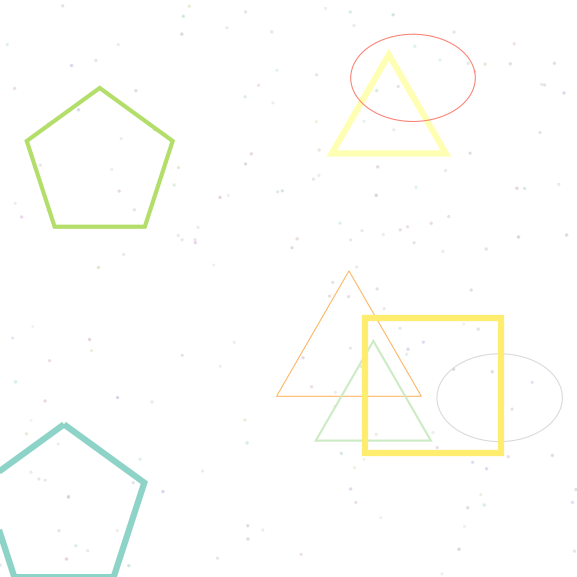[{"shape": "pentagon", "thickness": 3, "radius": 0.73, "center": [0.111, 0.118]}, {"shape": "triangle", "thickness": 3, "radius": 0.57, "center": [0.673, 0.79]}, {"shape": "oval", "thickness": 0.5, "radius": 0.54, "center": [0.715, 0.864]}, {"shape": "triangle", "thickness": 0.5, "radius": 0.72, "center": [0.604, 0.385]}, {"shape": "pentagon", "thickness": 2, "radius": 0.66, "center": [0.173, 0.714]}, {"shape": "oval", "thickness": 0.5, "radius": 0.54, "center": [0.865, 0.311]}, {"shape": "triangle", "thickness": 1, "radius": 0.58, "center": [0.646, 0.294]}, {"shape": "square", "thickness": 3, "radius": 0.59, "center": [0.749, 0.331]}]